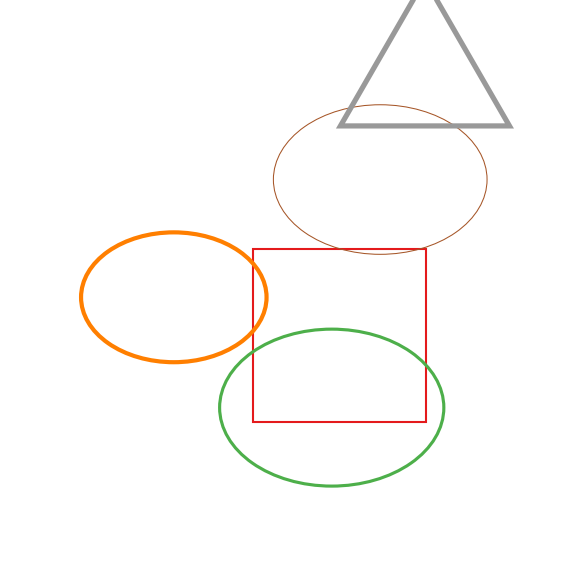[{"shape": "square", "thickness": 1, "radius": 0.75, "center": [0.588, 0.419]}, {"shape": "oval", "thickness": 1.5, "radius": 0.97, "center": [0.574, 0.293]}, {"shape": "oval", "thickness": 2, "radius": 0.8, "center": [0.301, 0.484]}, {"shape": "oval", "thickness": 0.5, "radius": 0.92, "center": [0.658, 0.688]}, {"shape": "triangle", "thickness": 2.5, "radius": 0.84, "center": [0.736, 0.866]}]